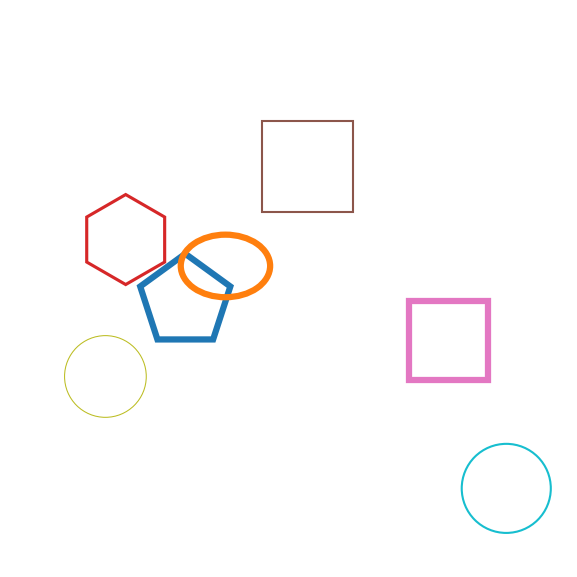[{"shape": "pentagon", "thickness": 3, "radius": 0.41, "center": [0.321, 0.478]}, {"shape": "oval", "thickness": 3, "radius": 0.39, "center": [0.39, 0.539]}, {"shape": "hexagon", "thickness": 1.5, "radius": 0.39, "center": [0.218, 0.584]}, {"shape": "square", "thickness": 1, "radius": 0.4, "center": [0.532, 0.711]}, {"shape": "square", "thickness": 3, "radius": 0.34, "center": [0.777, 0.41]}, {"shape": "circle", "thickness": 0.5, "radius": 0.35, "center": [0.183, 0.347]}, {"shape": "circle", "thickness": 1, "radius": 0.39, "center": [0.877, 0.153]}]